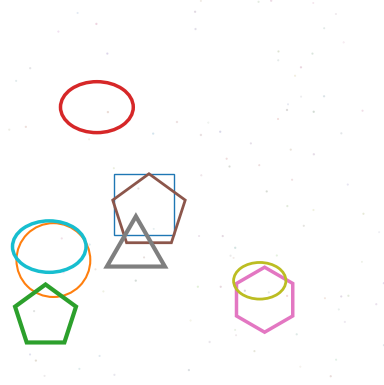[{"shape": "square", "thickness": 1, "radius": 0.39, "center": [0.374, 0.469]}, {"shape": "circle", "thickness": 1.5, "radius": 0.48, "center": [0.139, 0.325]}, {"shape": "pentagon", "thickness": 3, "radius": 0.42, "center": [0.118, 0.178]}, {"shape": "oval", "thickness": 2.5, "radius": 0.47, "center": [0.252, 0.722]}, {"shape": "pentagon", "thickness": 2, "radius": 0.5, "center": [0.387, 0.45]}, {"shape": "hexagon", "thickness": 2.5, "radius": 0.42, "center": [0.687, 0.222]}, {"shape": "triangle", "thickness": 3, "radius": 0.43, "center": [0.353, 0.351]}, {"shape": "oval", "thickness": 2, "radius": 0.34, "center": [0.675, 0.271]}, {"shape": "oval", "thickness": 2.5, "radius": 0.48, "center": [0.128, 0.359]}]